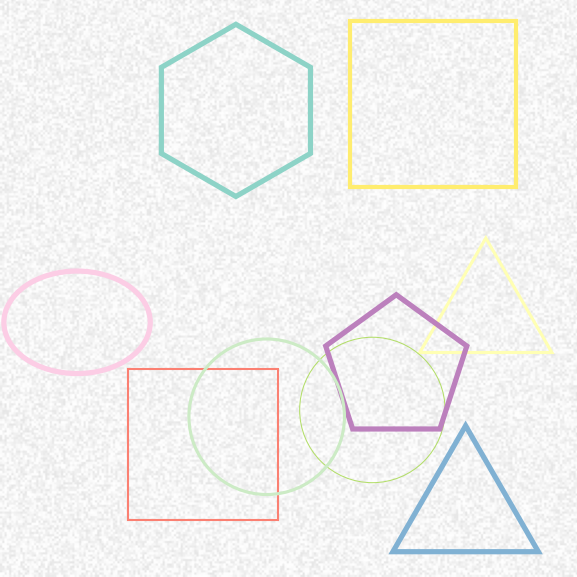[{"shape": "hexagon", "thickness": 2.5, "radius": 0.75, "center": [0.408, 0.808]}, {"shape": "triangle", "thickness": 1.5, "radius": 0.66, "center": [0.841, 0.455]}, {"shape": "square", "thickness": 1, "radius": 0.65, "center": [0.351, 0.229]}, {"shape": "triangle", "thickness": 2.5, "radius": 0.73, "center": [0.806, 0.117]}, {"shape": "circle", "thickness": 0.5, "radius": 0.63, "center": [0.645, 0.289]}, {"shape": "oval", "thickness": 2.5, "radius": 0.63, "center": [0.133, 0.441]}, {"shape": "pentagon", "thickness": 2.5, "radius": 0.64, "center": [0.686, 0.36]}, {"shape": "circle", "thickness": 1.5, "radius": 0.67, "center": [0.462, 0.277]}, {"shape": "square", "thickness": 2, "radius": 0.72, "center": [0.75, 0.819]}]